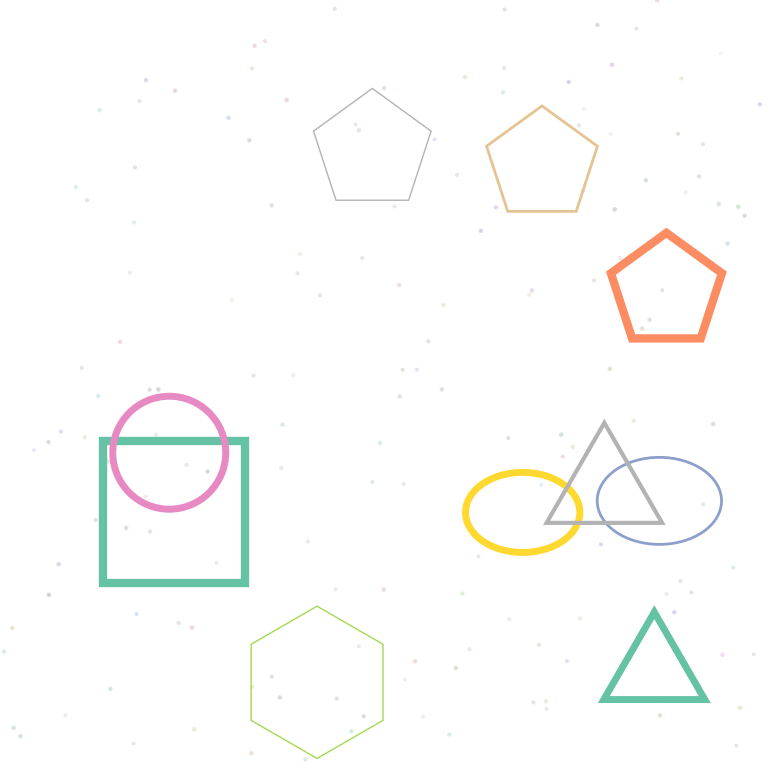[{"shape": "square", "thickness": 3, "radius": 0.46, "center": [0.226, 0.335]}, {"shape": "triangle", "thickness": 2.5, "radius": 0.38, "center": [0.85, 0.129]}, {"shape": "pentagon", "thickness": 3, "radius": 0.38, "center": [0.865, 0.622]}, {"shape": "oval", "thickness": 1, "radius": 0.4, "center": [0.856, 0.35]}, {"shape": "circle", "thickness": 2.5, "radius": 0.37, "center": [0.22, 0.412]}, {"shape": "hexagon", "thickness": 0.5, "radius": 0.49, "center": [0.412, 0.114]}, {"shape": "oval", "thickness": 2.5, "radius": 0.37, "center": [0.679, 0.335]}, {"shape": "pentagon", "thickness": 1, "radius": 0.38, "center": [0.704, 0.787]}, {"shape": "triangle", "thickness": 1.5, "radius": 0.43, "center": [0.785, 0.364]}, {"shape": "pentagon", "thickness": 0.5, "radius": 0.4, "center": [0.484, 0.805]}]